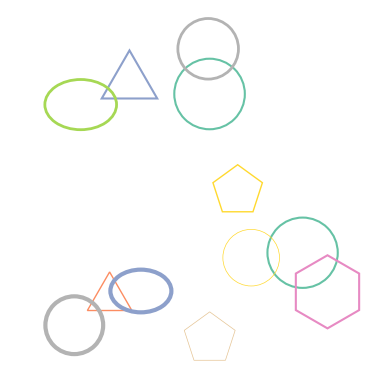[{"shape": "circle", "thickness": 1.5, "radius": 0.46, "center": [0.544, 0.756]}, {"shape": "circle", "thickness": 1.5, "radius": 0.46, "center": [0.786, 0.344]}, {"shape": "triangle", "thickness": 1, "radius": 0.33, "center": [0.285, 0.227]}, {"shape": "triangle", "thickness": 1.5, "radius": 0.42, "center": [0.336, 0.786]}, {"shape": "oval", "thickness": 3, "radius": 0.4, "center": [0.366, 0.244]}, {"shape": "hexagon", "thickness": 1.5, "radius": 0.47, "center": [0.851, 0.242]}, {"shape": "oval", "thickness": 2, "radius": 0.47, "center": [0.21, 0.728]}, {"shape": "circle", "thickness": 0.5, "radius": 0.37, "center": [0.652, 0.331]}, {"shape": "pentagon", "thickness": 1, "radius": 0.34, "center": [0.617, 0.505]}, {"shape": "pentagon", "thickness": 0.5, "radius": 0.35, "center": [0.545, 0.12]}, {"shape": "circle", "thickness": 2, "radius": 0.39, "center": [0.541, 0.873]}, {"shape": "circle", "thickness": 3, "radius": 0.38, "center": [0.193, 0.155]}]